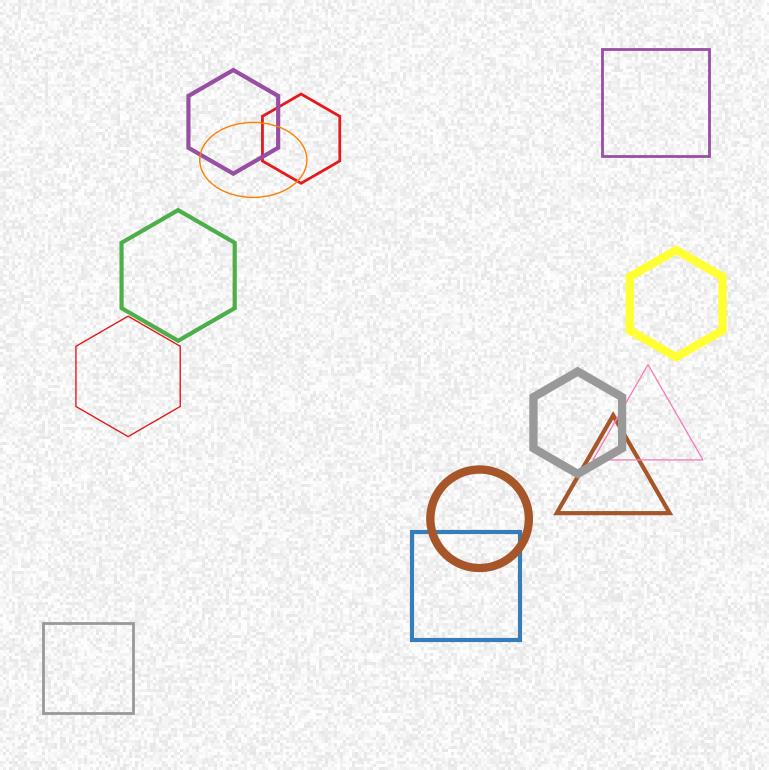[{"shape": "hexagon", "thickness": 0.5, "radius": 0.39, "center": [0.166, 0.511]}, {"shape": "hexagon", "thickness": 1, "radius": 0.29, "center": [0.391, 0.82]}, {"shape": "square", "thickness": 1.5, "radius": 0.35, "center": [0.605, 0.239]}, {"shape": "hexagon", "thickness": 1.5, "radius": 0.42, "center": [0.231, 0.642]}, {"shape": "square", "thickness": 1, "radius": 0.35, "center": [0.851, 0.866]}, {"shape": "hexagon", "thickness": 1.5, "radius": 0.34, "center": [0.303, 0.842]}, {"shape": "oval", "thickness": 0.5, "radius": 0.35, "center": [0.329, 0.792]}, {"shape": "hexagon", "thickness": 3, "radius": 0.35, "center": [0.878, 0.606]}, {"shape": "triangle", "thickness": 1.5, "radius": 0.42, "center": [0.796, 0.376]}, {"shape": "circle", "thickness": 3, "radius": 0.32, "center": [0.623, 0.326]}, {"shape": "triangle", "thickness": 0.5, "radius": 0.41, "center": [0.842, 0.444]}, {"shape": "square", "thickness": 1, "radius": 0.29, "center": [0.114, 0.132]}, {"shape": "hexagon", "thickness": 3, "radius": 0.33, "center": [0.75, 0.451]}]